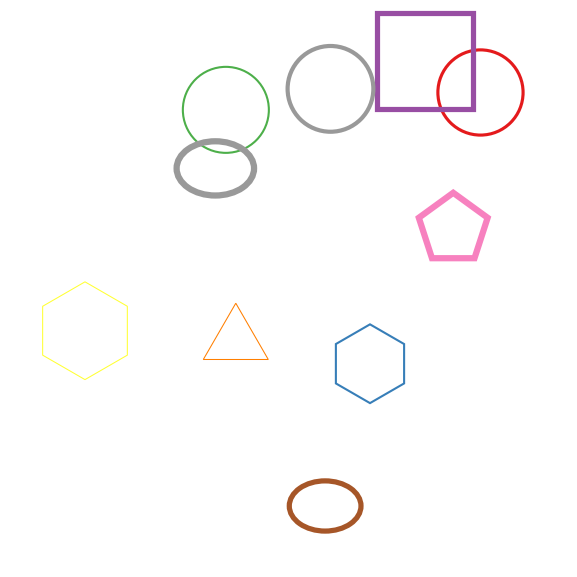[{"shape": "circle", "thickness": 1.5, "radius": 0.37, "center": [0.832, 0.839]}, {"shape": "hexagon", "thickness": 1, "radius": 0.34, "center": [0.641, 0.369]}, {"shape": "circle", "thickness": 1, "radius": 0.37, "center": [0.391, 0.809]}, {"shape": "square", "thickness": 2.5, "radius": 0.41, "center": [0.735, 0.893]}, {"shape": "triangle", "thickness": 0.5, "radius": 0.32, "center": [0.408, 0.409]}, {"shape": "hexagon", "thickness": 0.5, "radius": 0.42, "center": [0.147, 0.426]}, {"shape": "oval", "thickness": 2.5, "radius": 0.31, "center": [0.563, 0.123]}, {"shape": "pentagon", "thickness": 3, "radius": 0.31, "center": [0.785, 0.603]}, {"shape": "oval", "thickness": 3, "radius": 0.34, "center": [0.373, 0.708]}, {"shape": "circle", "thickness": 2, "radius": 0.37, "center": [0.572, 0.845]}]